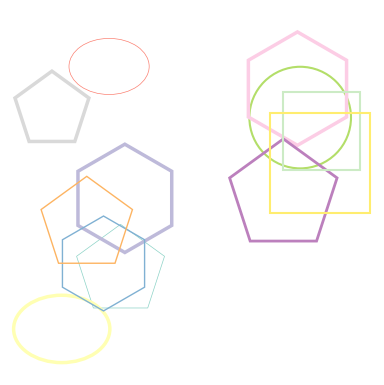[{"shape": "pentagon", "thickness": 0.5, "radius": 0.6, "center": [0.313, 0.297]}, {"shape": "oval", "thickness": 2.5, "radius": 0.62, "center": [0.16, 0.146]}, {"shape": "hexagon", "thickness": 2.5, "radius": 0.7, "center": [0.324, 0.485]}, {"shape": "oval", "thickness": 0.5, "radius": 0.52, "center": [0.283, 0.827]}, {"shape": "hexagon", "thickness": 1, "radius": 0.62, "center": [0.269, 0.316]}, {"shape": "pentagon", "thickness": 1, "radius": 0.62, "center": [0.225, 0.417]}, {"shape": "circle", "thickness": 1.5, "radius": 0.66, "center": [0.78, 0.695]}, {"shape": "hexagon", "thickness": 2.5, "radius": 0.74, "center": [0.773, 0.77]}, {"shape": "pentagon", "thickness": 2.5, "radius": 0.5, "center": [0.135, 0.714]}, {"shape": "pentagon", "thickness": 2, "radius": 0.73, "center": [0.736, 0.493]}, {"shape": "square", "thickness": 1.5, "radius": 0.5, "center": [0.835, 0.66]}, {"shape": "square", "thickness": 1.5, "radius": 0.65, "center": [0.831, 0.577]}]